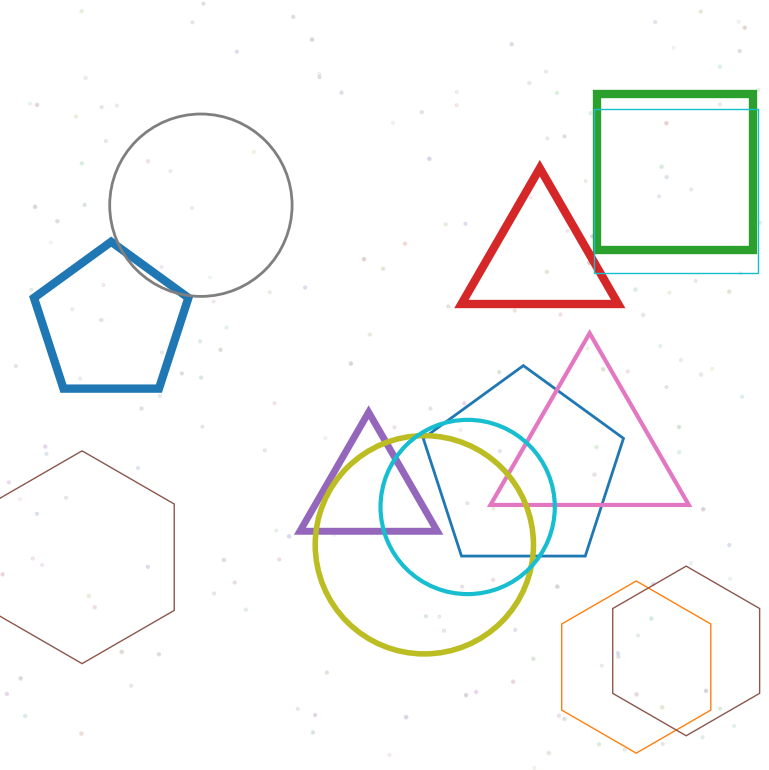[{"shape": "pentagon", "thickness": 1, "radius": 0.68, "center": [0.68, 0.388]}, {"shape": "pentagon", "thickness": 3, "radius": 0.53, "center": [0.144, 0.581]}, {"shape": "hexagon", "thickness": 0.5, "radius": 0.56, "center": [0.826, 0.134]}, {"shape": "square", "thickness": 3, "radius": 0.51, "center": [0.877, 0.777]}, {"shape": "triangle", "thickness": 3, "radius": 0.59, "center": [0.701, 0.664]}, {"shape": "triangle", "thickness": 2.5, "radius": 0.52, "center": [0.479, 0.362]}, {"shape": "hexagon", "thickness": 0.5, "radius": 0.69, "center": [0.107, 0.276]}, {"shape": "hexagon", "thickness": 0.5, "radius": 0.55, "center": [0.891, 0.155]}, {"shape": "triangle", "thickness": 1.5, "radius": 0.74, "center": [0.766, 0.419]}, {"shape": "circle", "thickness": 1, "radius": 0.59, "center": [0.261, 0.733]}, {"shape": "circle", "thickness": 2, "radius": 0.71, "center": [0.551, 0.292]}, {"shape": "square", "thickness": 0.5, "radius": 0.53, "center": [0.878, 0.752]}, {"shape": "circle", "thickness": 1.5, "radius": 0.57, "center": [0.607, 0.342]}]